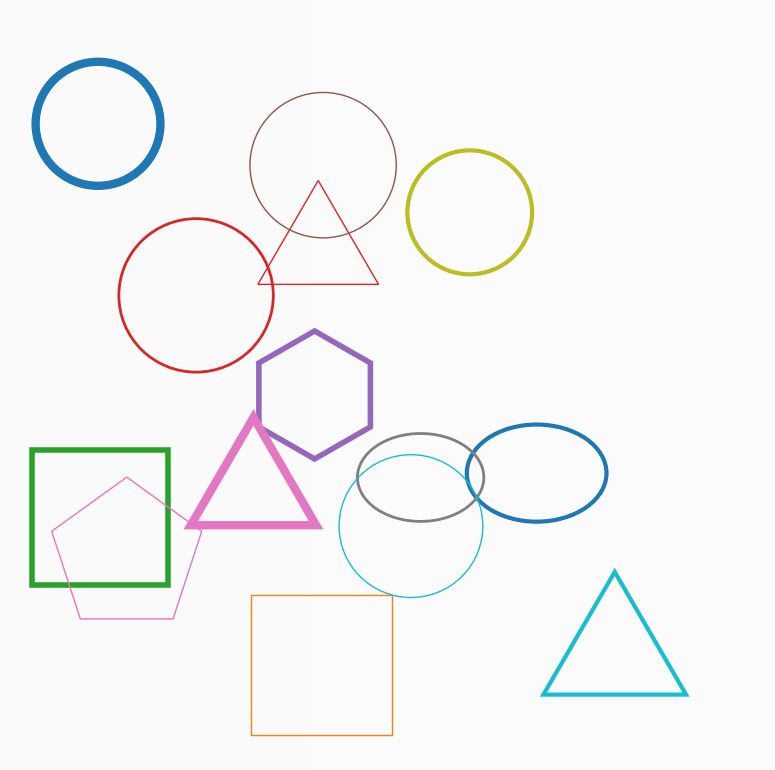[{"shape": "oval", "thickness": 1.5, "radius": 0.45, "center": [0.692, 0.386]}, {"shape": "circle", "thickness": 3, "radius": 0.4, "center": [0.126, 0.839]}, {"shape": "square", "thickness": 0.5, "radius": 0.45, "center": [0.415, 0.137]}, {"shape": "square", "thickness": 2, "radius": 0.44, "center": [0.129, 0.328]}, {"shape": "triangle", "thickness": 0.5, "radius": 0.45, "center": [0.411, 0.676]}, {"shape": "circle", "thickness": 1, "radius": 0.5, "center": [0.253, 0.616]}, {"shape": "hexagon", "thickness": 2, "radius": 0.42, "center": [0.406, 0.487]}, {"shape": "circle", "thickness": 0.5, "radius": 0.47, "center": [0.417, 0.786]}, {"shape": "pentagon", "thickness": 0.5, "radius": 0.51, "center": [0.163, 0.279]}, {"shape": "triangle", "thickness": 3, "radius": 0.47, "center": [0.327, 0.365]}, {"shape": "oval", "thickness": 1, "radius": 0.41, "center": [0.543, 0.38]}, {"shape": "circle", "thickness": 1.5, "radius": 0.4, "center": [0.606, 0.724]}, {"shape": "triangle", "thickness": 1.5, "radius": 0.53, "center": [0.793, 0.151]}, {"shape": "circle", "thickness": 0.5, "radius": 0.46, "center": [0.53, 0.317]}]